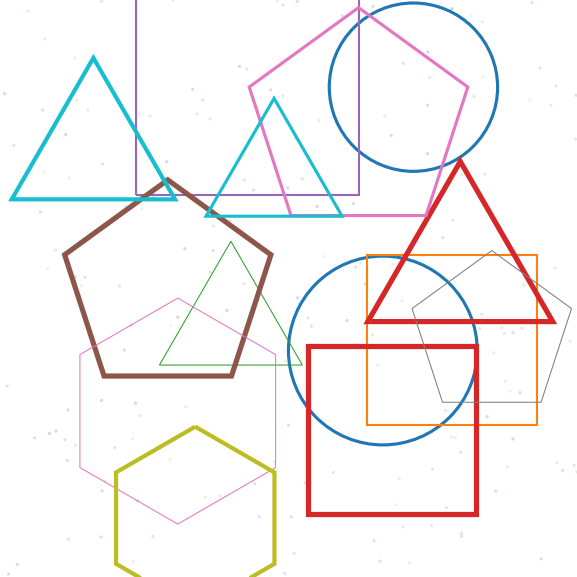[{"shape": "circle", "thickness": 1.5, "radius": 0.73, "center": [0.716, 0.848]}, {"shape": "circle", "thickness": 1.5, "radius": 0.82, "center": [0.663, 0.392]}, {"shape": "square", "thickness": 1, "radius": 0.73, "center": [0.783, 0.41]}, {"shape": "triangle", "thickness": 0.5, "radius": 0.71, "center": [0.4, 0.438]}, {"shape": "square", "thickness": 2.5, "radius": 0.73, "center": [0.678, 0.255]}, {"shape": "triangle", "thickness": 2.5, "radius": 0.92, "center": [0.797, 0.535]}, {"shape": "square", "thickness": 1, "radius": 0.97, "center": [0.428, 0.855]}, {"shape": "pentagon", "thickness": 2.5, "radius": 0.94, "center": [0.291, 0.5]}, {"shape": "pentagon", "thickness": 1.5, "radius": 0.99, "center": [0.621, 0.787]}, {"shape": "hexagon", "thickness": 0.5, "radius": 0.98, "center": [0.308, 0.287]}, {"shape": "pentagon", "thickness": 0.5, "radius": 0.73, "center": [0.852, 0.42]}, {"shape": "hexagon", "thickness": 2, "radius": 0.79, "center": [0.338, 0.102]}, {"shape": "triangle", "thickness": 1.5, "radius": 0.68, "center": [0.475, 0.693]}, {"shape": "triangle", "thickness": 2, "radius": 0.82, "center": [0.162, 0.736]}]